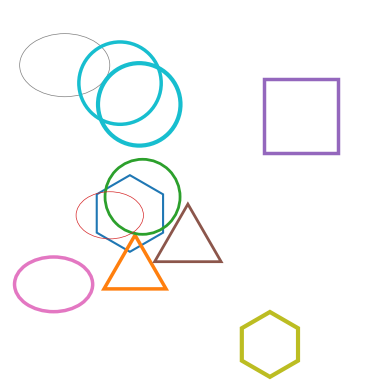[{"shape": "hexagon", "thickness": 1.5, "radius": 0.5, "center": [0.337, 0.445]}, {"shape": "triangle", "thickness": 2.5, "radius": 0.47, "center": [0.351, 0.296]}, {"shape": "circle", "thickness": 2, "radius": 0.49, "center": [0.37, 0.489]}, {"shape": "oval", "thickness": 0.5, "radius": 0.44, "center": [0.285, 0.441]}, {"shape": "square", "thickness": 2.5, "radius": 0.48, "center": [0.781, 0.699]}, {"shape": "triangle", "thickness": 2, "radius": 0.5, "center": [0.488, 0.37]}, {"shape": "oval", "thickness": 2.5, "radius": 0.51, "center": [0.139, 0.261]}, {"shape": "oval", "thickness": 0.5, "radius": 0.59, "center": [0.168, 0.831]}, {"shape": "hexagon", "thickness": 3, "radius": 0.42, "center": [0.701, 0.105]}, {"shape": "circle", "thickness": 3, "radius": 0.54, "center": [0.362, 0.729]}, {"shape": "circle", "thickness": 2.5, "radius": 0.53, "center": [0.312, 0.784]}]